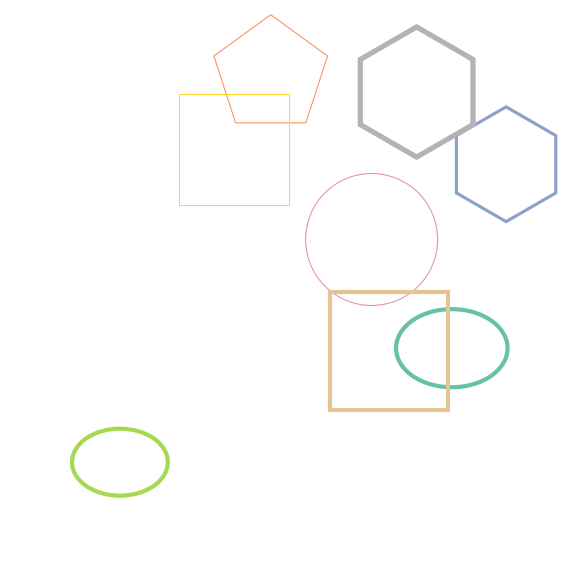[{"shape": "oval", "thickness": 2, "radius": 0.48, "center": [0.782, 0.396]}, {"shape": "pentagon", "thickness": 0.5, "radius": 0.52, "center": [0.469, 0.87]}, {"shape": "hexagon", "thickness": 1.5, "radius": 0.5, "center": [0.876, 0.715]}, {"shape": "circle", "thickness": 0.5, "radius": 0.57, "center": [0.644, 0.584]}, {"shape": "oval", "thickness": 2, "radius": 0.41, "center": [0.208, 0.199]}, {"shape": "square", "thickness": 0.5, "radius": 0.48, "center": [0.405, 0.74]}, {"shape": "square", "thickness": 2, "radius": 0.51, "center": [0.673, 0.391]}, {"shape": "hexagon", "thickness": 2.5, "radius": 0.56, "center": [0.721, 0.84]}]